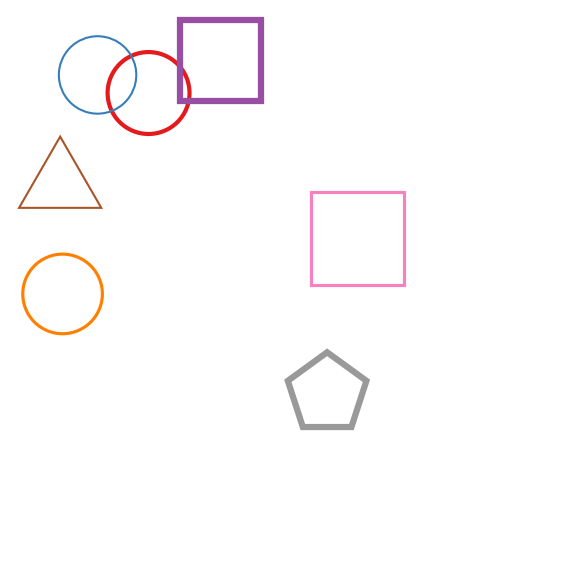[{"shape": "circle", "thickness": 2, "radius": 0.35, "center": [0.257, 0.838]}, {"shape": "circle", "thickness": 1, "radius": 0.34, "center": [0.169, 0.869]}, {"shape": "square", "thickness": 3, "radius": 0.35, "center": [0.382, 0.894]}, {"shape": "circle", "thickness": 1.5, "radius": 0.34, "center": [0.108, 0.49]}, {"shape": "triangle", "thickness": 1, "radius": 0.41, "center": [0.104, 0.68]}, {"shape": "square", "thickness": 1.5, "radius": 0.4, "center": [0.619, 0.587]}, {"shape": "pentagon", "thickness": 3, "radius": 0.36, "center": [0.566, 0.318]}]